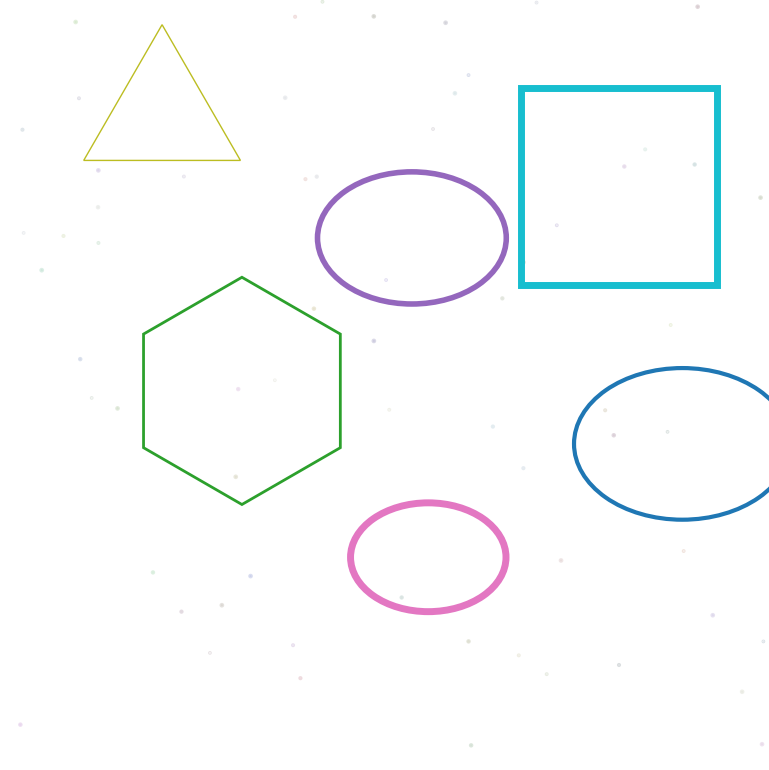[{"shape": "oval", "thickness": 1.5, "radius": 0.7, "center": [0.886, 0.424]}, {"shape": "hexagon", "thickness": 1, "radius": 0.74, "center": [0.314, 0.492]}, {"shape": "oval", "thickness": 2, "radius": 0.61, "center": [0.535, 0.691]}, {"shape": "oval", "thickness": 2.5, "radius": 0.5, "center": [0.556, 0.276]}, {"shape": "triangle", "thickness": 0.5, "radius": 0.59, "center": [0.21, 0.85]}, {"shape": "square", "thickness": 2.5, "radius": 0.64, "center": [0.804, 0.758]}]